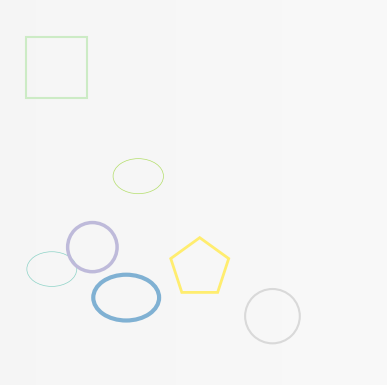[{"shape": "oval", "thickness": 0.5, "radius": 0.32, "center": [0.134, 0.301]}, {"shape": "circle", "thickness": 2.5, "radius": 0.32, "center": [0.238, 0.358]}, {"shape": "oval", "thickness": 3, "radius": 0.42, "center": [0.326, 0.227]}, {"shape": "oval", "thickness": 0.5, "radius": 0.33, "center": [0.357, 0.542]}, {"shape": "circle", "thickness": 1.5, "radius": 0.35, "center": [0.703, 0.179]}, {"shape": "square", "thickness": 1.5, "radius": 0.4, "center": [0.146, 0.824]}, {"shape": "pentagon", "thickness": 2, "radius": 0.39, "center": [0.515, 0.304]}]